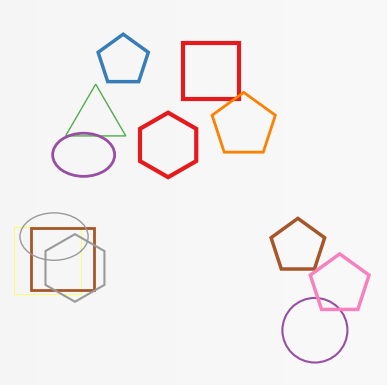[{"shape": "square", "thickness": 3, "radius": 0.36, "center": [0.544, 0.816]}, {"shape": "hexagon", "thickness": 3, "radius": 0.42, "center": [0.434, 0.624]}, {"shape": "pentagon", "thickness": 2.5, "radius": 0.34, "center": [0.318, 0.843]}, {"shape": "triangle", "thickness": 1, "radius": 0.45, "center": [0.247, 0.692]}, {"shape": "oval", "thickness": 2, "radius": 0.4, "center": [0.216, 0.598]}, {"shape": "circle", "thickness": 1.5, "radius": 0.42, "center": [0.813, 0.142]}, {"shape": "pentagon", "thickness": 2, "radius": 0.43, "center": [0.629, 0.674]}, {"shape": "square", "thickness": 0.5, "radius": 0.43, "center": [0.122, 0.324]}, {"shape": "square", "thickness": 2, "radius": 0.41, "center": [0.161, 0.328]}, {"shape": "pentagon", "thickness": 2.5, "radius": 0.36, "center": [0.769, 0.36]}, {"shape": "pentagon", "thickness": 2.5, "radius": 0.4, "center": [0.877, 0.261]}, {"shape": "oval", "thickness": 1, "radius": 0.44, "center": [0.139, 0.386]}, {"shape": "hexagon", "thickness": 1.5, "radius": 0.44, "center": [0.193, 0.304]}]